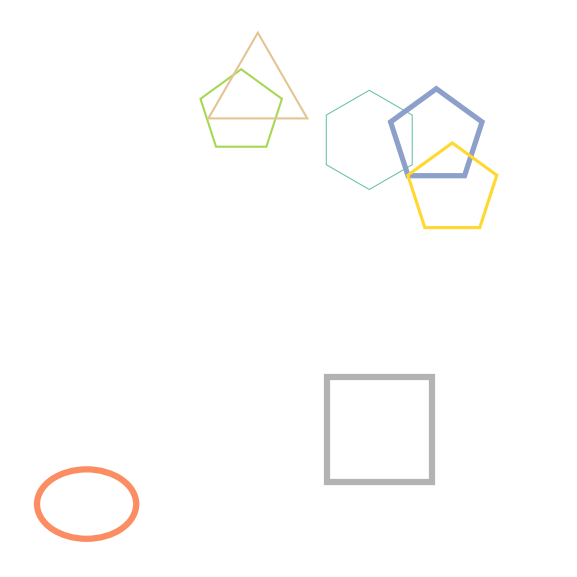[{"shape": "hexagon", "thickness": 0.5, "radius": 0.43, "center": [0.639, 0.757]}, {"shape": "oval", "thickness": 3, "radius": 0.43, "center": [0.15, 0.126]}, {"shape": "pentagon", "thickness": 2.5, "radius": 0.42, "center": [0.756, 0.762]}, {"shape": "pentagon", "thickness": 1, "radius": 0.37, "center": [0.418, 0.805]}, {"shape": "pentagon", "thickness": 1.5, "radius": 0.41, "center": [0.783, 0.671]}, {"shape": "triangle", "thickness": 1, "radius": 0.49, "center": [0.446, 0.844]}, {"shape": "square", "thickness": 3, "radius": 0.45, "center": [0.657, 0.256]}]